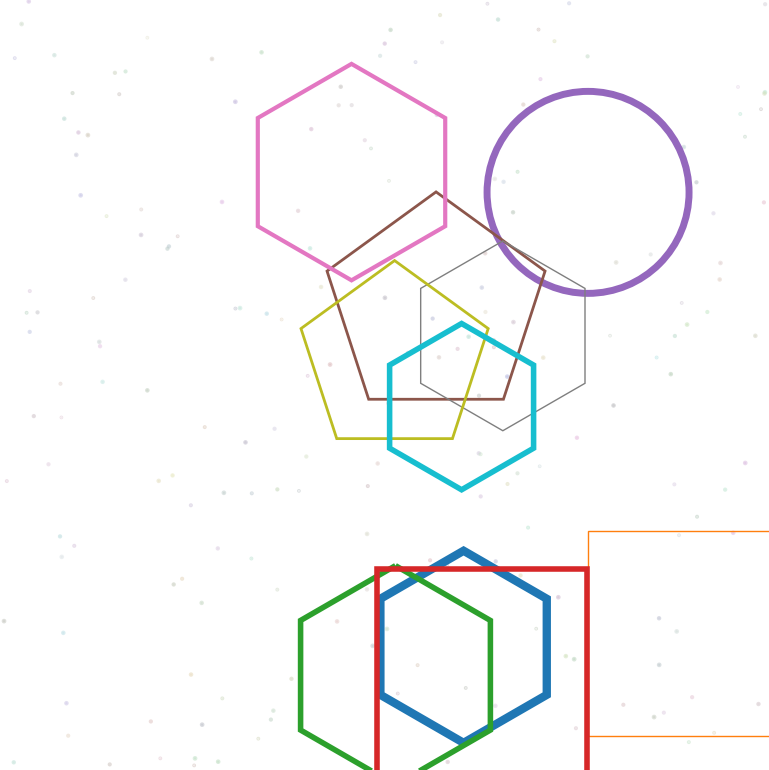[{"shape": "hexagon", "thickness": 3, "radius": 0.62, "center": [0.602, 0.16]}, {"shape": "square", "thickness": 0.5, "radius": 0.67, "center": [0.897, 0.177]}, {"shape": "hexagon", "thickness": 2, "radius": 0.71, "center": [0.514, 0.123]}, {"shape": "square", "thickness": 2, "radius": 0.68, "center": [0.626, 0.125]}, {"shape": "circle", "thickness": 2.5, "radius": 0.66, "center": [0.764, 0.75]}, {"shape": "pentagon", "thickness": 1, "radius": 0.74, "center": [0.566, 0.602]}, {"shape": "hexagon", "thickness": 1.5, "radius": 0.7, "center": [0.457, 0.776]}, {"shape": "hexagon", "thickness": 0.5, "radius": 0.62, "center": [0.653, 0.564]}, {"shape": "pentagon", "thickness": 1, "radius": 0.64, "center": [0.512, 0.534]}, {"shape": "hexagon", "thickness": 2, "radius": 0.54, "center": [0.599, 0.472]}]